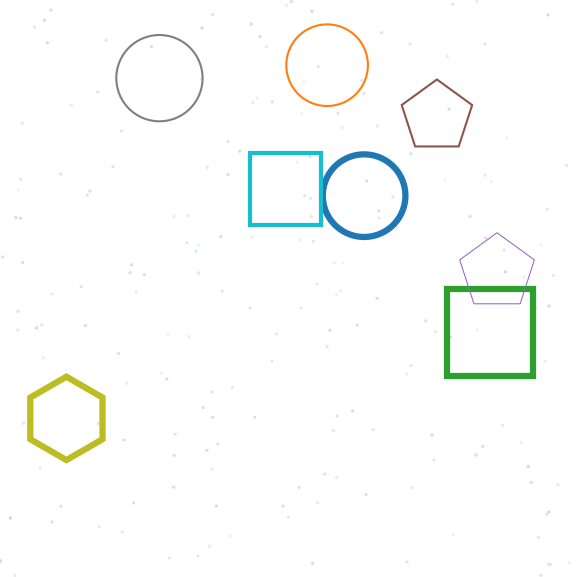[{"shape": "circle", "thickness": 3, "radius": 0.36, "center": [0.63, 0.66]}, {"shape": "circle", "thickness": 1, "radius": 0.35, "center": [0.566, 0.886]}, {"shape": "square", "thickness": 3, "radius": 0.38, "center": [0.849, 0.423]}, {"shape": "pentagon", "thickness": 0.5, "radius": 0.34, "center": [0.861, 0.528]}, {"shape": "pentagon", "thickness": 1, "radius": 0.32, "center": [0.757, 0.797]}, {"shape": "circle", "thickness": 1, "radius": 0.37, "center": [0.276, 0.864]}, {"shape": "hexagon", "thickness": 3, "radius": 0.36, "center": [0.115, 0.275]}, {"shape": "square", "thickness": 2, "radius": 0.31, "center": [0.494, 0.672]}]